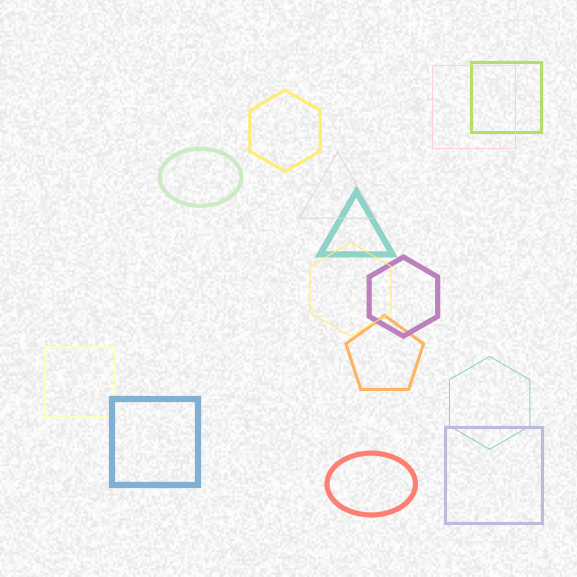[{"shape": "triangle", "thickness": 3, "radius": 0.36, "center": [0.617, 0.595]}, {"shape": "hexagon", "thickness": 0.5, "radius": 0.4, "center": [0.848, 0.302]}, {"shape": "square", "thickness": 1, "radius": 0.3, "center": [0.138, 0.338]}, {"shape": "square", "thickness": 1.5, "radius": 0.42, "center": [0.855, 0.176]}, {"shape": "oval", "thickness": 2.5, "radius": 0.38, "center": [0.643, 0.161]}, {"shape": "square", "thickness": 3, "radius": 0.37, "center": [0.268, 0.234]}, {"shape": "pentagon", "thickness": 1.5, "radius": 0.35, "center": [0.666, 0.382]}, {"shape": "square", "thickness": 1.5, "radius": 0.3, "center": [0.876, 0.832]}, {"shape": "square", "thickness": 0.5, "radius": 0.36, "center": [0.82, 0.815]}, {"shape": "triangle", "thickness": 0.5, "radius": 0.38, "center": [0.585, 0.66]}, {"shape": "hexagon", "thickness": 2.5, "radius": 0.34, "center": [0.699, 0.486]}, {"shape": "oval", "thickness": 2, "radius": 0.35, "center": [0.347, 0.692]}, {"shape": "hexagon", "thickness": 1.5, "radius": 0.35, "center": [0.493, 0.773]}, {"shape": "hexagon", "thickness": 0.5, "radius": 0.4, "center": [0.607, 0.498]}]